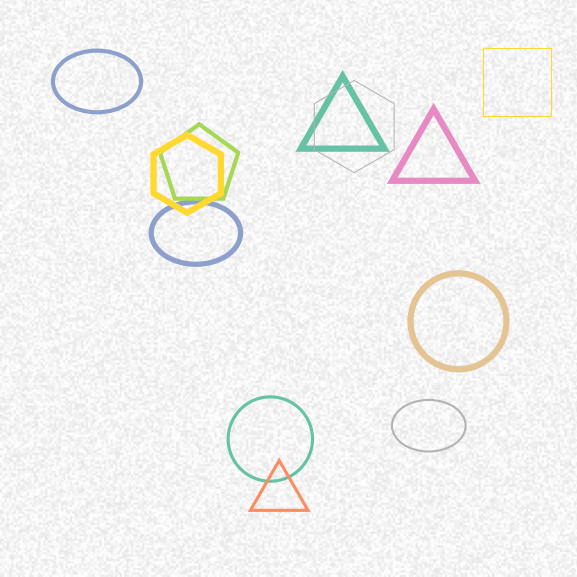[{"shape": "triangle", "thickness": 3, "radius": 0.42, "center": [0.593, 0.784]}, {"shape": "circle", "thickness": 1.5, "radius": 0.37, "center": [0.468, 0.239]}, {"shape": "triangle", "thickness": 1.5, "radius": 0.29, "center": [0.483, 0.144]}, {"shape": "oval", "thickness": 2, "radius": 0.38, "center": [0.168, 0.858]}, {"shape": "oval", "thickness": 2.5, "radius": 0.39, "center": [0.339, 0.596]}, {"shape": "triangle", "thickness": 3, "radius": 0.41, "center": [0.751, 0.728]}, {"shape": "pentagon", "thickness": 2, "radius": 0.36, "center": [0.345, 0.713]}, {"shape": "hexagon", "thickness": 3, "radius": 0.34, "center": [0.324, 0.698]}, {"shape": "square", "thickness": 0.5, "radius": 0.29, "center": [0.895, 0.857]}, {"shape": "circle", "thickness": 3, "radius": 0.42, "center": [0.794, 0.443]}, {"shape": "hexagon", "thickness": 0.5, "radius": 0.4, "center": [0.613, 0.78]}, {"shape": "oval", "thickness": 1, "radius": 0.32, "center": [0.742, 0.262]}]